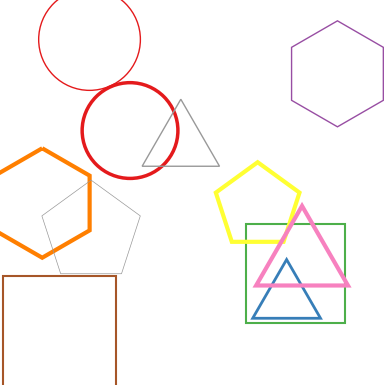[{"shape": "circle", "thickness": 2.5, "radius": 0.62, "center": [0.338, 0.661]}, {"shape": "circle", "thickness": 1, "radius": 0.66, "center": [0.233, 0.897]}, {"shape": "triangle", "thickness": 2, "radius": 0.51, "center": [0.744, 0.224]}, {"shape": "square", "thickness": 1.5, "radius": 0.65, "center": [0.768, 0.289]}, {"shape": "hexagon", "thickness": 1, "radius": 0.69, "center": [0.877, 0.808]}, {"shape": "hexagon", "thickness": 3, "radius": 0.71, "center": [0.11, 0.473]}, {"shape": "pentagon", "thickness": 3, "radius": 0.57, "center": [0.669, 0.464]}, {"shape": "square", "thickness": 1.5, "radius": 0.74, "center": [0.154, 0.136]}, {"shape": "triangle", "thickness": 3, "radius": 0.69, "center": [0.785, 0.327]}, {"shape": "pentagon", "thickness": 0.5, "radius": 0.67, "center": [0.237, 0.398]}, {"shape": "triangle", "thickness": 1, "radius": 0.58, "center": [0.47, 0.626]}]